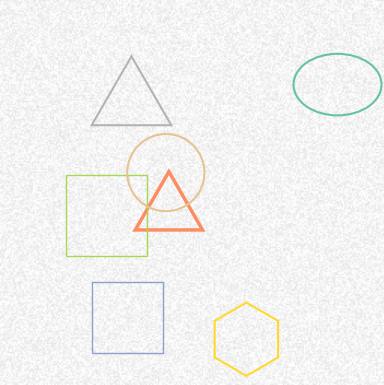[{"shape": "oval", "thickness": 1.5, "radius": 0.57, "center": [0.877, 0.78]}, {"shape": "triangle", "thickness": 2.5, "radius": 0.5, "center": [0.439, 0.453]}, {"shape": "square", "thickness": 1, "radius": 0.46, "center": [0.331, 0.175]}, {"shape": "square", "thickness": 1, "radius": 0.53, "center": [0.276, 0.44]}, {"shape": "hexagon", "thickness": 1.5, "radius": 0.48, "center": [0.64, 0.119]}, {"shape": "circle", "thickness": 1.5, "radius": 0.5, "center": [0.431, 0.552]}, {"shape": "triangle", "thickness": 1.5, "radius": 0.6, "center": [0.341, 0.734]}]